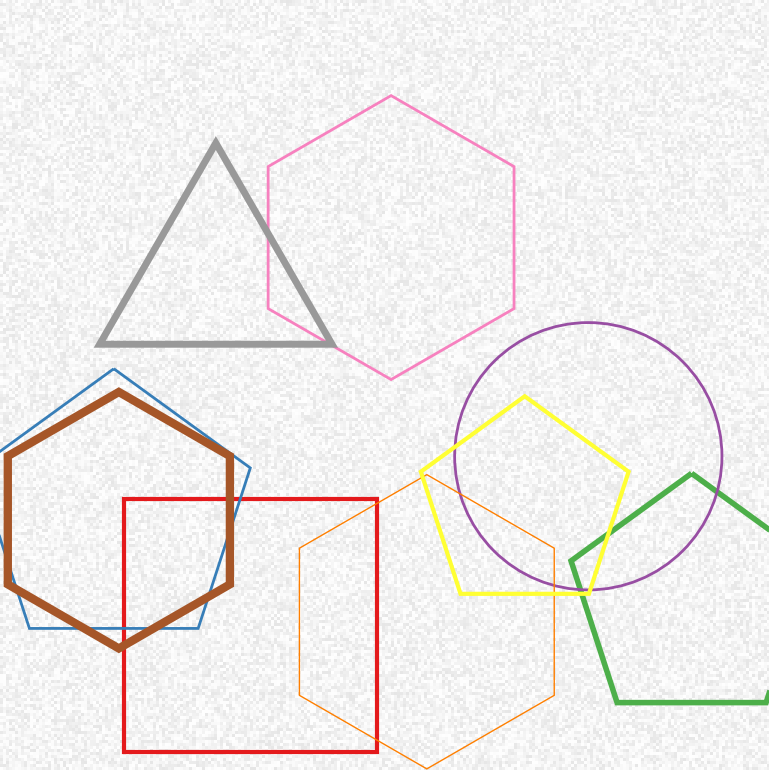[{"shape": "square", "thickness": 1.5, "radius": 0.82, "center": [0.326, 0.188]}, {"shape": "pentagon", "thickness": 1, "radius": 0.93, "center": [0.148, 0.335]}, {"shape": "pentagon", "thickness": 2, "radius": 0.82, "center": [0.898, 0.221]}, {"shape": "circle", "thickness": 1, "radius": 0.87, "center": [0.764, 0.407]}, {"shape": "hexagon", "thickness": 0.5, "radius": 0.96, "center": [0.554, 0.193]}, {"shape": "pentagon", "thickness": 1.5, "radius": 0.71, "center": [0.681, 0.344]}, {"shape": "hexagon", "thickness": 3, "radius": 0.83, "center": [0.154, 0.324]}, {"shape": "hexagon", "thickness": 1, "radius": 0.92, "center": [0.508, 0.691]}, {"shape": "triangle", "thickness": 2.5, "radius": 0.87, "center": [0.28, 0.64]}]